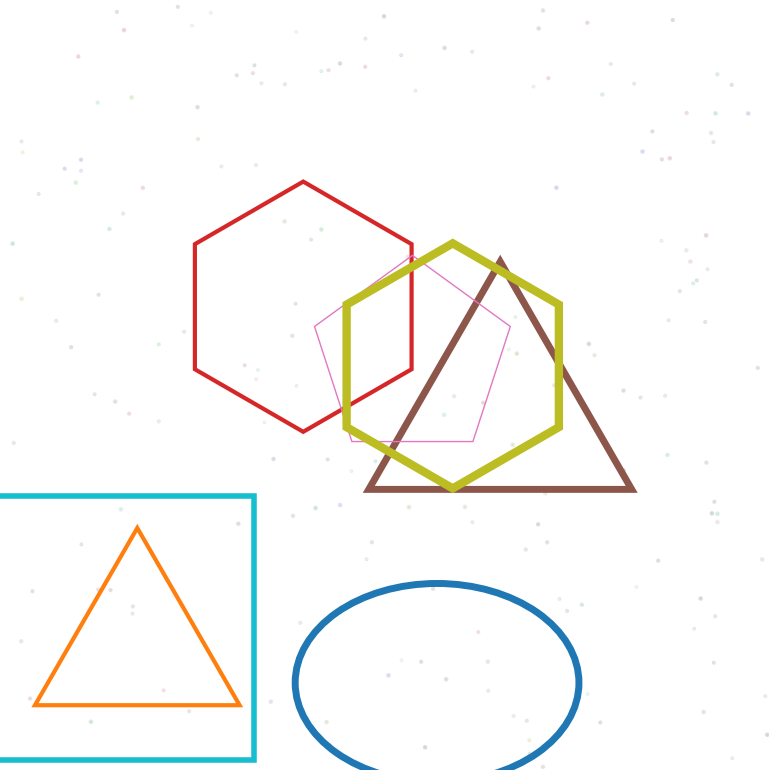[{"shape": "oval", "thickness": 2.5, "radius": 0.92, "center": [0.568, 0.113]}, {"shape": "triangle", "thickness": 1.5, "radius": 0.77, "center": [0.178, 0.161]}, {"shape": "hexagon", "thickness": 1.5, "radius": 0.81, "center": [0.394, 0.602]}, {"shape": "triangle", "thickness": 2.5, "radius": 0.99, "center": [0.65, 0.463]}, {"shape": "pentagon", "thickness": 0.5, "radius": 0.67, "center": [0.536, 0.535]}, {"shape": "hexagon", "thickness": 3, "radius": 0.8, "center": [0.588, 0.525]}, {"shape": "square", "thickness": 2, "radius": 0.86, "center": [0.159, 0.184]}]